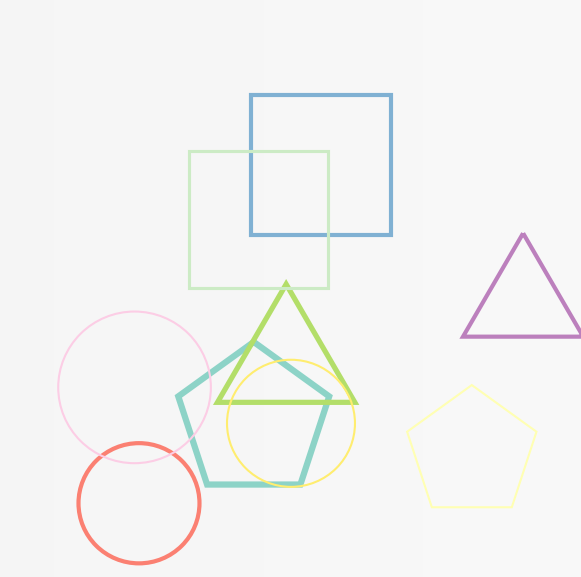[{"shape": "pentagon", "thickness": 3, "radius": 0.68, "center": [0.437, 0.271]}, {"shape": "pentagon", "thickness": 1, "radius": 0.58, "center": [0.812, 0.215]}, {"shape": "circle", "thickness": 2, "radius": 0.52, "center": [0.239, 0.128]}, {"shape": "square", "thickness": 2, "radius": 0.61, "center": [0.552, 0.713]}, {"shape": "triangle", "thickness": 2.5, "radius": 0.68, "center": [0.492, 0.371]}, {"shape": "circle", "thickness": 1, "radius": 0.66, "center": [0.231, 0.328]}, {"shape": "triangle", "thickness": 2, "radius": 0.6, "center": [0.9, 0.476]}, {"shape": "square", "thickness": 1.5, "radius": 0.59, "center": [0.445, 0.619]}, {"shape": "circle", "thickness": 1, "radius": 0.55, "center": [0.501, 0.266]}]